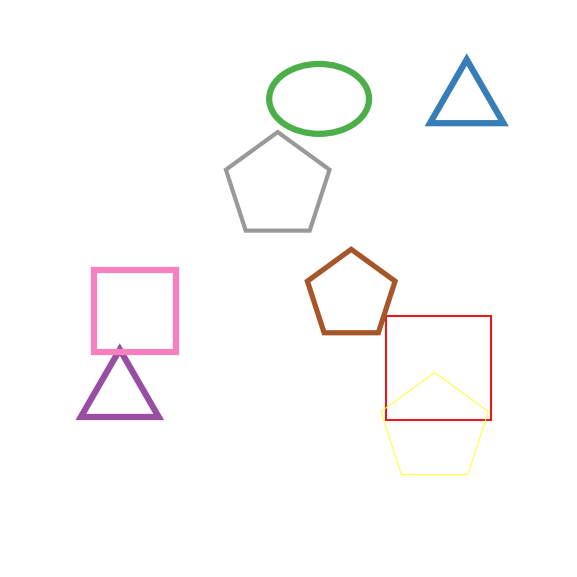[{"shape": "square", "thickness": 1, "radius": 0.45, "center": [0.759, 0.362]}, {"shape": "triangle", "thickness": 3, "radius": 0.37, "center": [0.808, 0.823]}, {"shape": "oval", "thickness": 3, "radius": 0.43, "center": [0.553, 0.828]}, {"shape": "triangle", "thickness": 3, "radius": 0.39, "center": [0.207, 0.316]}, {"shape": "pentagon", "thickness": 0.5, "radius": 0.49, "center": [0.753, 0.256]}, {"shape": "pentagon", "thickness": 2.5, "radius": 0.4, "center": [0.608, 0.488]}, {"shape": "square", "thickness": 3, "radius": 0.36, "center": [0.234, 0.461]}, {"shape": "pentagon", "thickness": 2, "radius": 0.47, "center": [0.481, 0.676]}]